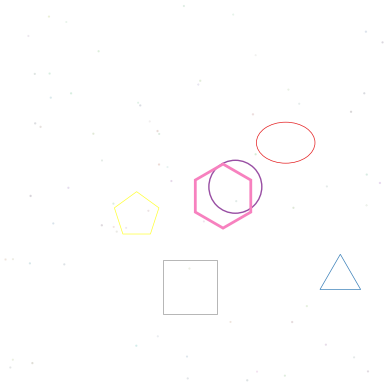[{"shape": "oval", "thickness": 0.5, "radius": 0.38, "center": [0.742, 0.629]}, {"shape": "triangle", "thickness": 0.5, "radius": 0.3, "center": [0.884, 0.279]}, {"shape": "circle", "thickness": 1, "radius": 0.34, "center": [0.611, 0.515]}, {"shape": "pentagon", "thickness": 0.5, "radius": 0.3, "center": [0.355, 0.441]}, {"shape": "hexagon", "thickness": 2, "radius": 0.42, "center": [0.579, 0.491]}, {"shape": "square", "thickness": 0.5, "radius": 0.35, "center": [0.494, 0.255]}]